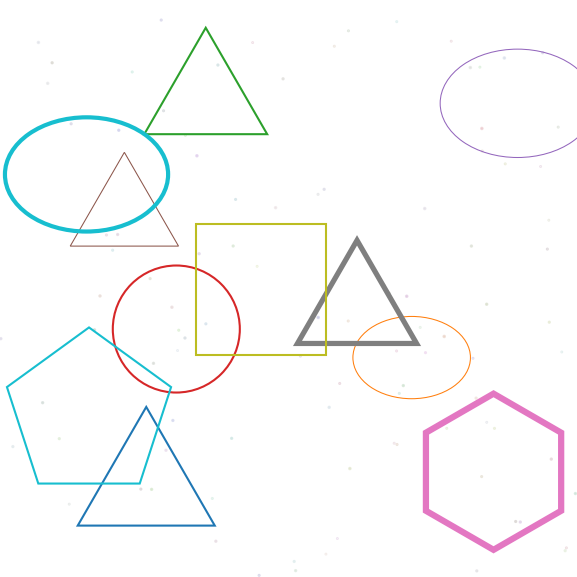[{"shape": "triangle", "thickness": 1, "radius": 0.68, "center": [0.253, 0.157]}, {"shape": "oval", "thickness": 0.5, "radius": 0.51, "center": [0.713, 0.38]}, {"shape": "triangle", "thickness": 1, "radius": 0.61, "center": [0.356, 0.828]}, {"shape": "circle", "thickness": 1, "radius": 0.55, "center": [0.305, 0.429]}, {"shape": "oval", "thickness": 0.5, "radius": 0.67, "center": [0.896, 0.82]}, {"shape": "triangle", "thickness": 0.5, "radius": 0.54, "center": [0.215, 0.627]}, {"shape": "hexagon", "thickness": 3, "radius": 0.68, "center": [0.855, 0.182]}, {"shape": "triangle", "thickness": 2.5, "radius": 0.6, "center": [0.618, 0.464]}, {"shape": "square", "thickness": 1, "radius": 0.56, "center": [0.452, 0.498]}, {"shape": "oval", "thickness": 2, "radius": 0.71, "center": [0.15, 0.697]}, {"shape": "pentagon", "thickness": 1, "radius": 0.75, "center": [0.154, 0.283]}]